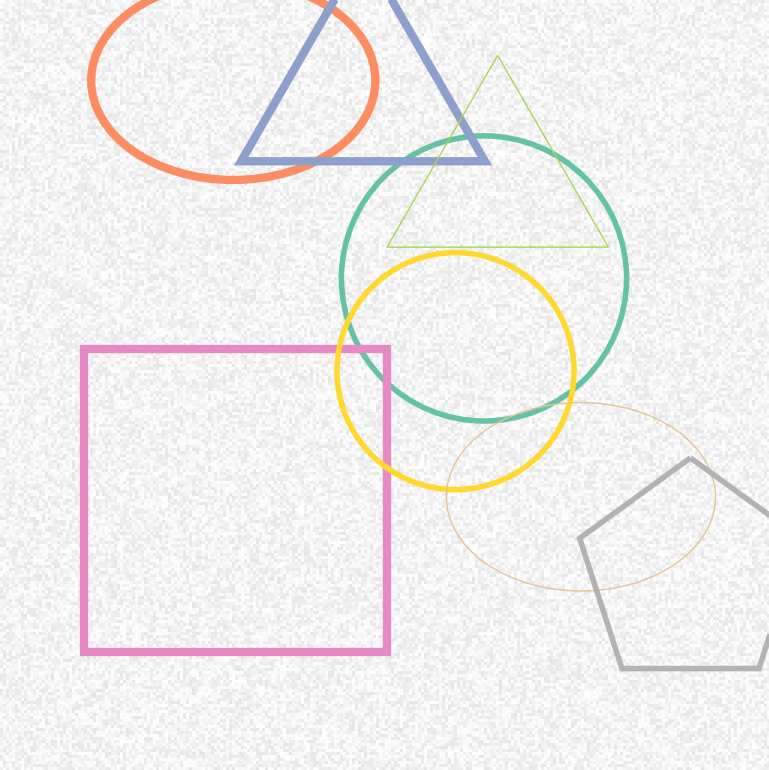[{"shape": "circle", "thickness": 2, "radius": 0.93, "center": [0.629, 0.638]}, {"shape": "oval", "thickness": 3, "radius": 0.92, "center": [0.303, 0.895]}, {"shape": "triangle", "thickness": 3, "radius": 0.91, "center": [0.471, 0.882]}, {"shape": "square", "thickness": 3, "radius": 0.99, "center": [0.306, 0.35]}, {"shape": "triangle", "thickness": 0.5, "radius": 0.83, "center": [0.646, 0.762]}, {"shape": "circle", "thickness": 2, "radius": 0.77, "center": [0.592, 0.518]}, {"shape": "oval", "thickness": 0.5, "radius": 0.87, "center": [0.754, 0.355]}, {"shape": "pentagon", "thickness": 2, "radius": 0.76, "center": [0.897, 0.254]}]